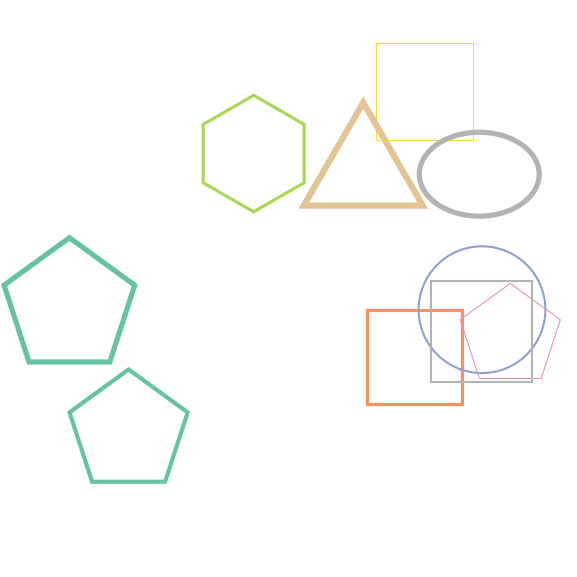[{"shape": "pentagon", "thickness": 2, "radius": 0.54, "center": [0.223, 0.252]}, {"shape": "pentagon", "thickness": 2.5, "radius": 0.59, "center": [0.12, 0.469]}, {"shape": "square", "thickness": 1.5, "radius": 0.41, "center": [0.717, 0.381]}, {"shape": "circle", "thickness": 1, "radius": 0.55, "center": [0.835, 0.463]}, {"shape": "pentagon", "thickness": 0.5, "radius": 0.46, "center": [0.884, 0.417]}, {"shape": "hexagon", "thickness": 1.5, "radius": 0.5, "center": [0.439, 0.733]}, {"shape": "square", "thickness": 0.5, "radius": 0.42, "center": [0.735, 0.841]}, {"shape": "triangle", "thickness": 3, "radius": 0.59, "center": [0.629, 0.703]}, {"shape": "oval", "thickness": 2.5, "radius": 0.52, "center": [0.83, 0.697]}, {"shape": "square", "thickness": 1, "radius": 0.44, "center": [0.834, 0.425]}]